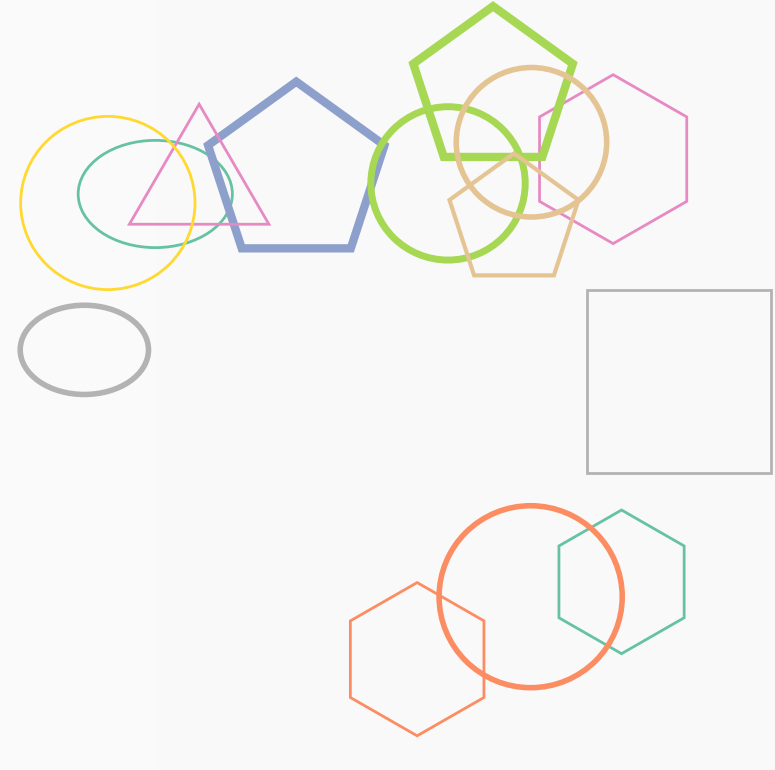[{"shape": "hexagon", "thickness": 1, "radius": 0.47, "center": [0.802, 0.244]}, {"shape": "oval", "thickness": 1, "radius": 0.5, "center": [0.2, 0.748]}, {"shape": "circle", "thickness": 2, "radius": 0.59, "center": [0.685, 0.225]}, {"shape": "hexagon", "thickness": 1, "radius": 0.5, "center": [0.538, 0.144]}, {"shape": "pentagon", "thickness": 3, "radius": 0.6, "center": [0.382, 0.774]}, {"shape": "triangle", "thickness": 1, "radius": 0.52, "center": [0.257, 0.761]}, {"shape": "hexagon", "thickness": 1, "radius": 0.55, "center": [0.791, 0.793]}, {"shape": "circle", "thickness": 2.5, "radius": 0.5, "center": [0.578, 0.762]}, {"shape": "pentagon", "thickness": 3, "radius": 0.54, "center": [0.636, 0.884]}, {"shape": "circle", "thickness": 1, "radius": 0.56, "center": [0.139, 0.736]}, {"shape": "circle", "thickness": 2, "radius": 0.49, "center": [0.686, 0.815]}, {"shape": "pentagon", "thickness": 1.5, "radius": 0.44, "center": [0.663, 0.713]}, {"shape": "square", "thickness": 1, "radius": 0.59, "center": [0.876, 0.504]}, {"shape": "oval", "thickness": 2, "radius": 0.41, "center": [0.109, 0.546]}]